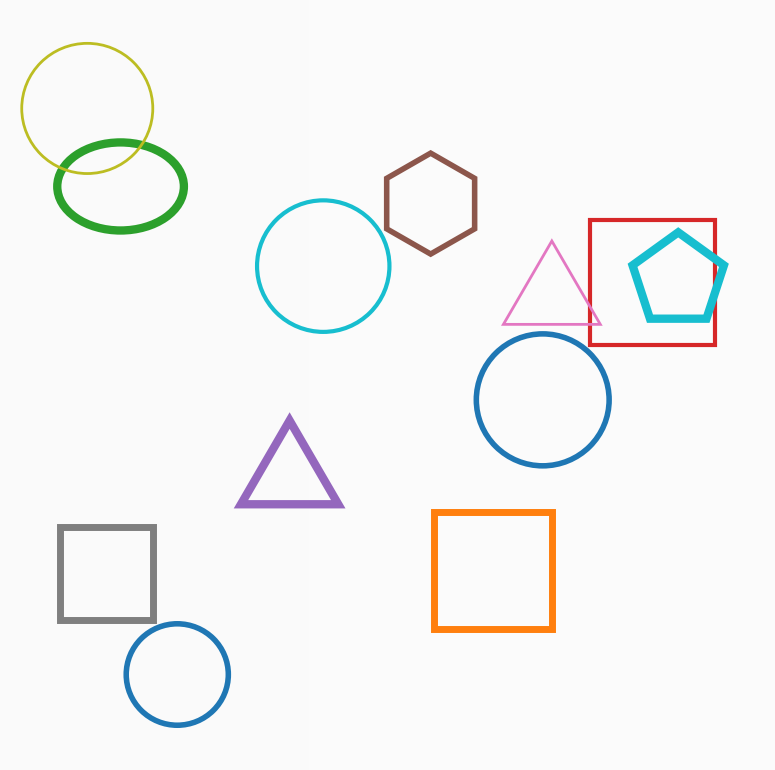[{"shape": "circle", "thickness": 2, "radius": 0.33, "center": [0.229, 0.124]}, {"shape": "circle", "thickness": 2, "radius": 0.43, "center": [0.7, 0.481]}, {"shape": "square", "thickness": 2.5, "radius": 0.38, "center": [0.636, 0.259]}, {"shape": "oval", "thickness": 3, "radius": 0.41, "center": [0.156, 0.758]}, {"shape": "square", "thickness": 1.5, "radius": 0.4, "center": [0.842, 0.633]}, {"shape": "triangle", "thickness": 3, "radius": 0.36, "center": [0.374, 0.381]}, {"shape": "hexagon", "thickness": 2, "radius": 0.33, "center": [0.556, 0.736]}, {"shape": "triangle", "thickness": 1, "radius": 0.36, "center": [0.712, 0.615]}, {"shape": "square", "thickness": 2.5, "radius": 0.3, "center": [0.137, 0.255]}, {"shape": "circle", "thickness": 1, "radius": 0.42, "center": [0.113, 0.859]}, {"shape": "pentagon", "thickness": 3, "radius": 0.31, "center": [0.875, 0.636]}, {"shape": "circle", "thickness": 1.5, "radius": 0.43, "center": [0.417, 0.654]}]